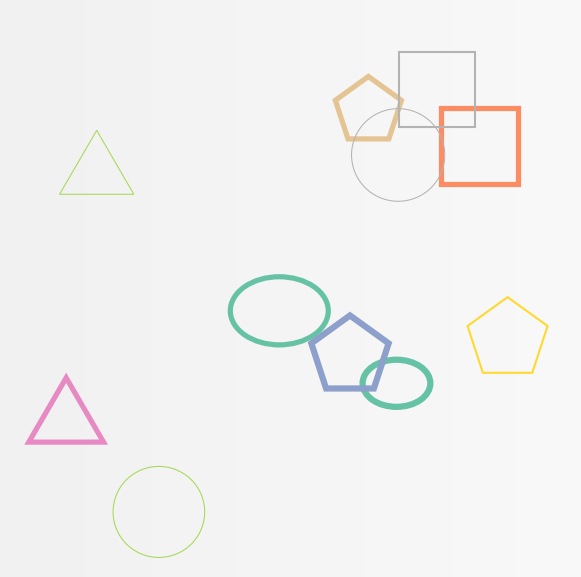[{"shape": "oval", "thickness": 3, "radius": 0.29, "center": [0.682, 0.335]}, {"shape": "oval", "thickness": 2.5, "radius": 0.42, "center": [0.48, 0.461]}, {"shape": "square", "thickness": 2.5, "radius": 0.33, "center": [0.826, 0.746]}, {"shape": "pentagon", "thickness": 3, "radius": 0.35, "center": [0.602, 0.383]}, {"shape": "triangle", "thickness": 2.5, "radius": 0.37, "center": [0.114, 0.271]}, {"shape": "circle", "thickness": 0.5, "radius": 0.39, "center": [0.273, 0.113]}, {"shape": "triangle", "thickness": 0.5, "radius": 0.37, "center": [0.166, 0.7]}, {"shape": "pentagon", "thickness": 1, "radius": 0.36, "center": [0.873, 0.412]}, {"shape": "pentagon", "thickness": 2.5, "radius": 0.3, "center": [0.634, 0.807]}, {"shape": "circle", "thickness": 0.5, "radius": 0.4, "center": [0.685, 0.731]}, {"shape": "square", "thickness": 1, "radius": 0.33, "center": [0.752, 0.844]}]